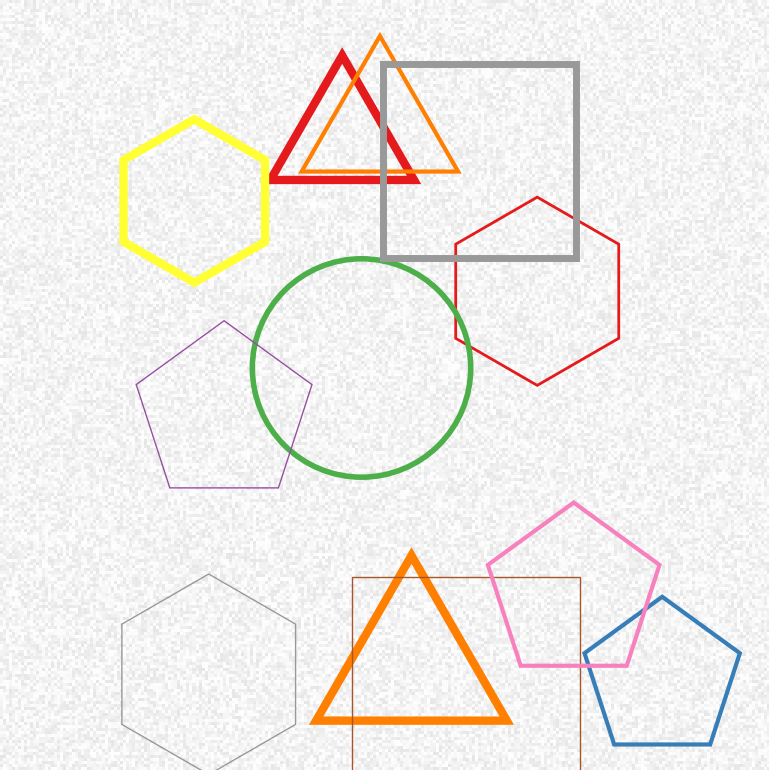[{"shape": "triangle", "thickness": 3, "radius": 0.54, "center": [0.444, 0.82]}, {"shape": "hexagon", "thickness": 1, "radius": 0.61, "center": [0.698, 0.622]}, {"shape": "pentagon", "thickness": 1.5, "radius": 0.53, "center": [0.86, 0.119]}, {"shape": "circle", "thickness": 2, "radius": 0.71, "center": [0.47, 0.522]}, {"shape": "pentagon", "thickness": 0.5, "radius": 0.6, "center": [0.291, 0.463]}, {"shape": "triangle", "thickness": 1.5, "radius": 0.59, "center": [0.493, 0.836]}, {"shape": "triangle", "thickness": 3, "radius": 0.71, "center": [0.534, 0.136]}, {"shape": "hexagon", "thickness": 3, "radius": 0.53, "center": [0.252, 0.739]}, {"shape": "square", "thickness": 0.5, "radius": 0.74, "center": [0.605, 0.102]}, {"shape": "pentagon", "thickness": 1.5, "radius": 0.59, "center": [0.745, 0.23]}, {"shape": "square", "thickness": 2.5, "radius": 0.63, "center": [0.623, 0.791]}, {"shape": "hexagon", "thickness": 0.5, "radius": 0.65, "center": [0.271, 0.124]}]